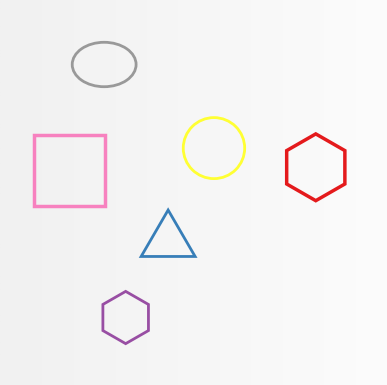[{"shape": "hexagon", "thickness": 2.5, "radius": 0.43, "center": [0.815, 0.565]}, {"shape": "triangle", "thickness": 2, "radius": 0.4, "center": [0.434, 0.374]}, {"shape": "hexagon", "thickness": 2, "radius": 0.34, "center": [0.324, 0.175]}, {"shape": "circle", "thickness": 2, "radius": 0.4, "center": [0.552, 0.615]}, {"shape": "square", "thickness": 2.5, "radius": 0.46, "center": [0.18, 0.557]}, {"shape": "oval", "thickness": 2, "radius": 0.41, "center": [0.269, 0.832]}]